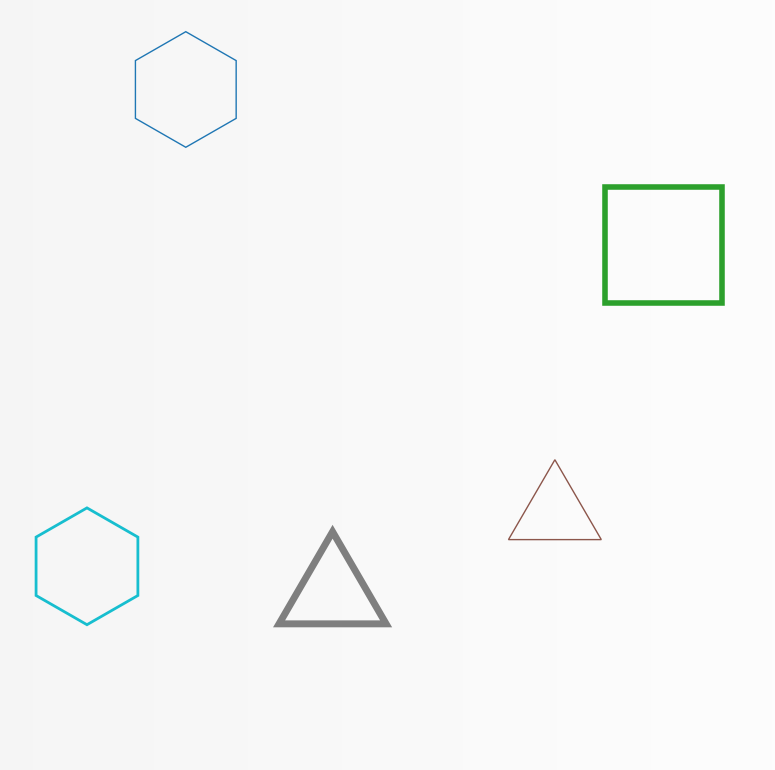[{"shape": "hexagon", "thickness": 0.5, "radius": 0.38, "center": [0.24, 0.884]}, {"shape": "square", "thickness": 2, "radius": 0.38, "center": [0.856, 0.682]}, {"shape": "triangle", "thickness": 0.5, "radius": 0.35, "center": [0.716, 0.334]}, {"shape": "triangle", "thickness": 2.5, "radius": 0.4, "center": [0.429, 0.23]}, {"shape": "hexagon", "thickness": 1, "radius": 0.38, "center": [0.112, 0.265]}]